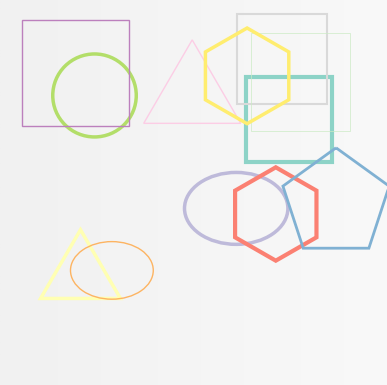[{"shape": "square", "thickness": 3, "radius": 0.55, "center": [0.745, 0.689]}, {"shape": "triangle", "thickness": 2.5, "radius": 0.59, "center": [0.208, 0.284]}, {"shape": "oval", "thickness": 2.5, "radius": 0.67, "center": [0.61, 0.459]}, {"shape": "hexagon", "thickness": 3, "radius": 0.61, "center": [0.712, 0.444]}, {"shape": "pentagon", "thickness": 2, "radius": 0.72, "center": [0.867, 0.472]}, {"shape": "oval", "thickness": 1, "radius": 0.53, "center": [0.289, 0.298]}, {"shape": "circle", "thickness": 2.5, "radius": 0.54, "center": [0.244, 0.752]}, {"shape": "triangle", "thickness": 1, "radius": 0.72, "center": [0.496, 0.752]}, {"shape": "square", "thickness": 1.5, "radius": 0.58, "center": [0.727, 0.846]}, {"shape": "square", "thickness": 1, "radius": 0.69, "center": [0.195, 0.81]}, {"shape": "square", "thickness": 0.5, "radius": 0.64, "center": [0.776, 0.788]}, {"shape": "hexagon", "thickness": 2.5, "radius": 0.62, "center": [0.638, 0.803]}]